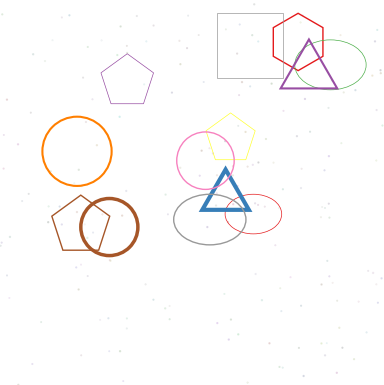[{"shape": "oval", "thickness": 0.5, "radius": 0.37, "center": [0.658, 0.444]}, {"shape": "hexagon", "thickness": 1, "radius": 0.37, "center": [0.774, 0.891]}, {"shape": "triangle", "thickness": 3, "radius": 0.35, "center": [0.586, 0.49]}, {"shape": "oval", "thickness": 0.5, "radius": 0.46, "center": [0.858, 0.832]}, {"shape": "pentagon", "thickness": 0.5, "radius": 0.36, "center": [0.331, 0.789]}, {"shape": "triangle", "thickness": 1.5, "radius": 0.42, "center": [0.802, 0.813]}, {"shape": "circle", "thickness": 1.5, "radius": 0.45, "center": [0.2, 0.607]}, {"shape": "pentagon", "thickness": 0.5, "radius": 0.34, "center": [0.599, 0.64]}, {"shape": "circle", "thickness": 2.5, "radius": 0.37, "center": [0.284, 0.41]}, {"shape": "pentagon", "thickness": 1, "radius": 0.4, "center": [0.21, 0.414]}, {"shape": "circle", "thickness": 1, "radius": 0.37, "center": [0.534, 0.583]}, {"shape": "square", "thickness": 0.5, "radius": 0.42, "center": [0.649, 0.881]}, {"shape": "oval", "thickness": 1, "radius": 0.47, "center": [0.545, 0.43]}]